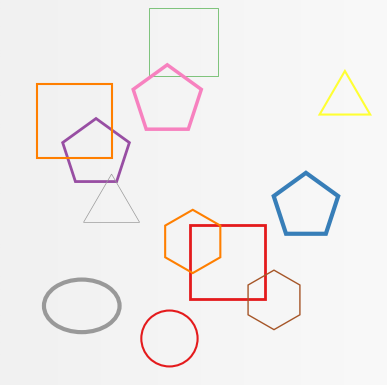[{"shape": "circle", "thickness": 1.5, "radius": 0.36, "center": [0.437, 0.121]}, {"shape": "square", "thickness": 2, "radius": 0.48, "center": [0.587, 0.319]}, {"shape": "pentagon", "thickness": 3, "radius": 0.44, "center": [0.79, 0.464]}, {"shape": "square", "thickness": 0.5, "radius": 0.44, "center": [0.473, 0.89]}, {"shape": "pentagon", "thickness": 2, "radius": 0.45, "center": [0.248, 0.602]}, {"shape": "square", "thickness": 1.5, "radius": 0.48, "center": [0.192, 0.686]}, {"shape": "hexagon", "thickness": 1.5, "radius": 0.41, "center": [0.497, 0.373]}, {"shape": "triangle", "thickness": 1.5, "radius": 0.38, "center": [0.89, 0.74]}, {"shape": "hexagon", "thickness": 1, "radius": 0.39, "center": [0.707, 0.221]}, {"shape": "pentagon", "thickness": 2.5, "radius": 0.46, "center": [0.432, 0.739]}, {"shape": "oval", "thickness": 3, "radius": 0.49, "center": [0.211, 0.206]}, {"shape": "triangle", "thickness": 0.5, "radius": 0.42, "center": [0.288, 0.464]}]